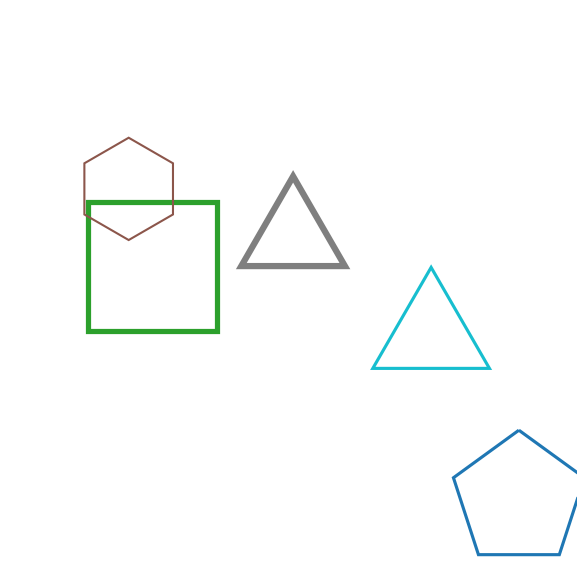[{"shape": "pentagon", "thickness": 1.5, "radius": 0.6, "center": [0.899, 0.135]}, {"shape": "square", "thickness": 2.5, "radius": 0.56, "center": [0.265, 0.538]}, {"shape": "hexagon", "thickness": 1, "radius": 0.44, "center": [0.223, 0.672]}, {"shape": "triangle", "thickness": 3, "radius": 0.52, "center": [0.508, 0.59]}, {"shape": "triangle", "thickness": 1.5, "radius": 0.58, "center": [0.747, 0.42]}]